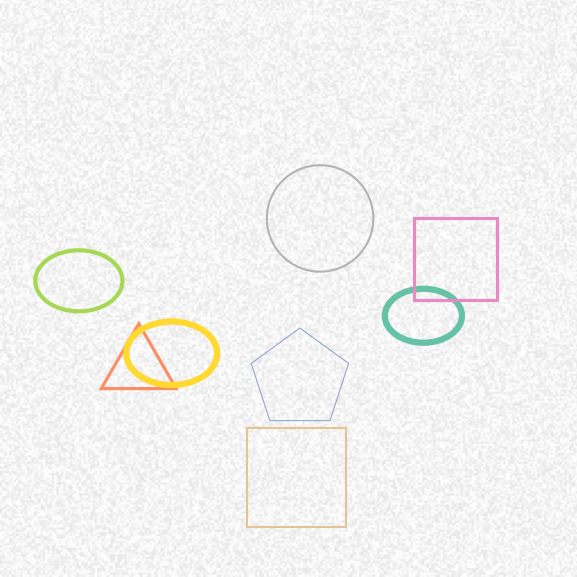[{"shape": "oval", "thickness": 3, "radius": 0.33, "center": [0.733, 0.452]}, {"shape": "triangle", "thickness": 1.5, "radius": 0.37, "center": [0.24, 0.364]}, {"shape": "pentagon", "thickness": 0.5, "radius": 0.44, "center": [0.519, 0.342]}, {"shape": "square", "thickness": 1.5, "radius": 0.36, "center": [0.789, 0.551]}, {"shape": "oval", "thickness": 2, "radius": 0.38, "center": [0.137, 0.513]}, {"shape": "oval", "thickness": 3, "radius": 0.39, "center": [0.297, 0.387]}, {"shape": "square", "thickness": 1, "radius": 0.43, "center": [0.513, 0.173]}, {"shape": "circle", "thickness": 1, "radius": 0.46, "center": [0.554, 0.621]}]